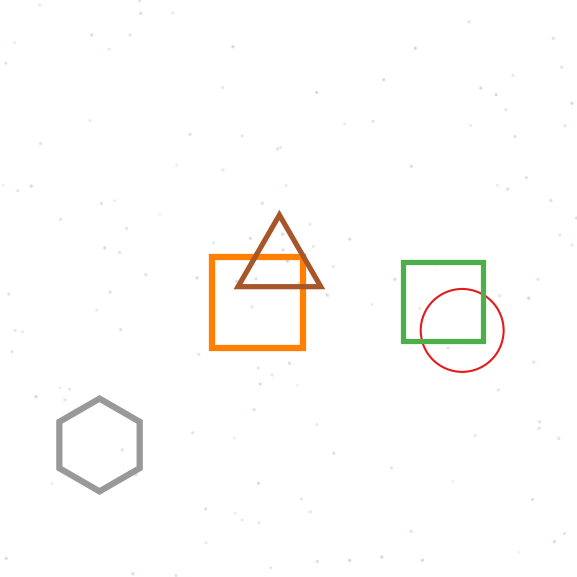[{"shape": "circle", "thickness": 1, "radius": 0.36, "center": [0.8, 0.427]}, {"shape": "square", "thickness": 2.5, "radius": 0.34, "center": [0.767, 0.477]}, {"shape": "square", "thickness": 3, "radius": 0.39, "center": [0.446, 0.476]}, {"shape": "triangle", "thickness": 2.5, "radius": 0.41, "center": [0.484, 0.544]}, {"shape": "hexagon", "thickness": 3, "radius": 0.4, "center": [0.172, 0.229]}]